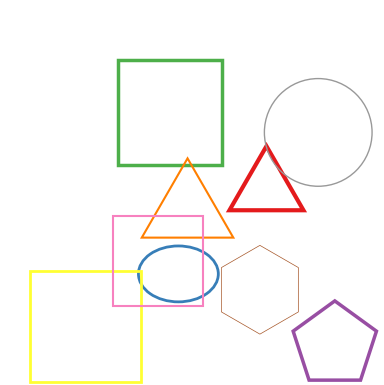[{"shape": "triangle", "thickness": 3, "radius": 0.55, "center": [0.692, 0.509]}, {"shape": "oval", "thickness": 2, "radius": 0.52, "center": [0.463, 0.289]}, {"shape": "square", "thickness": 2.5, "radius": 0.68, "center": [0.442, 0.708]}, {"shape": "pentagon", "thickness": 2.5, "radius": 0.57, "center": [0.87, 0.105]}, {"shape": "triangle", "thickness": 1.5, "radius": 0.69, "center": [0.487, 0.451]}, {"shape": "square", "thickness": 2, "radius": 0.72, "center": [0.222, 0.153]}, {"shape": "hexagon", "thickness": 0.5, "radius": 0.58, "center": [0.675, 0.247]}, {"shape": "square", "thickness": 1.5, "radius": 0.59, "center": [0.41, 0.322]}, {"shape": "circle", "thickness": 1, "radius": 0.7, "center": [0.827, 0.656]}]